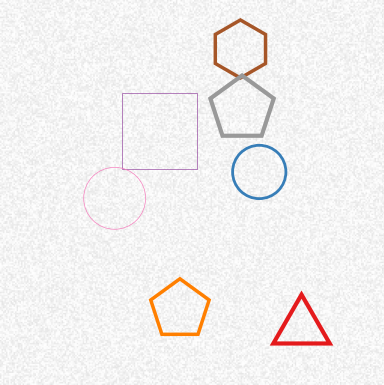[{"shape": "triangle", "thickness": 3, "radius": 0.42, "center": [0.783, 0.15]}, {"shape": "circle", "thickness": 2, "radius": 0.35, "center": [0.673, 0.553]}, {"shape": "square", "thickness": 0.5, "radius": 0.49, "center": [0.414, 0.66]}, {"shape": "pentagon", "thickness": 2.5, "radius": 0.4, "center": [0.467, 0.196]}, {"shape": "hexagon", "thickness": 2.5, "radius": 0.38, "center": [0.624, 0.873]}, {"shape": "circle", "thickness": 0.5, "radius": 0.4, "center": [0.298, 0.485]}, {"shape": "pentagon", "thickness": 3, "radius": 0.43, "center": [0.629, 0.717]}]